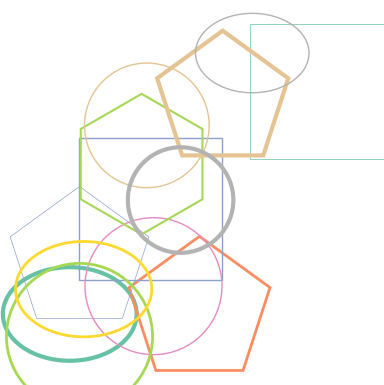[{"shape": "oval", "thickness": 3, "radius": 0.87, "center": [0.181, 0.184]}, {"shape": "square", "thickness": 0.5, "radius": 0.87, "center": [0.823, 0.762]}, {"shape": "pentagon", "thickness": 2, "radius": 0.96, "center": [0.518, 0.194]}, {"shape": "square", "thickness": 1, "radius": 0.92, "center": [0.391, 0.456]}, {"shape": "pentagon", "thickness": 0.5, "radius": 0.95, "center": [0.206, 0.326]}, {"shape": "circle", "thickness": 1, "radius": 0.89, "center": [0.399, 0.257]}, {"shape": "circle", "thickness": 2, "radius": 0.95, "center": [0.207, 0.126]}, {"shape": "hexagon", "thickness": 1.5, "radius": 0.91, "center": [0.368, 0.574]}, {"shape": "oval", "thickness": 2, "radius": 0.88, "center": [0.217, 0.249]}, {"shape": "pentagon", "thickness": 3, "radius": 0.9, "center": [0.578, 0.741]}, {"shape": "circle", "thickness": 1, "radius": 0.81, "center": [0.381, 0.674]}, {"shape": "circle", "thickness": 3, "radius": 0.69, "center": [0.469, 0.48]}, {"shape": "oval", "thickness": 1, "radius": 0.74, "center": [0.655, 0.862]}]